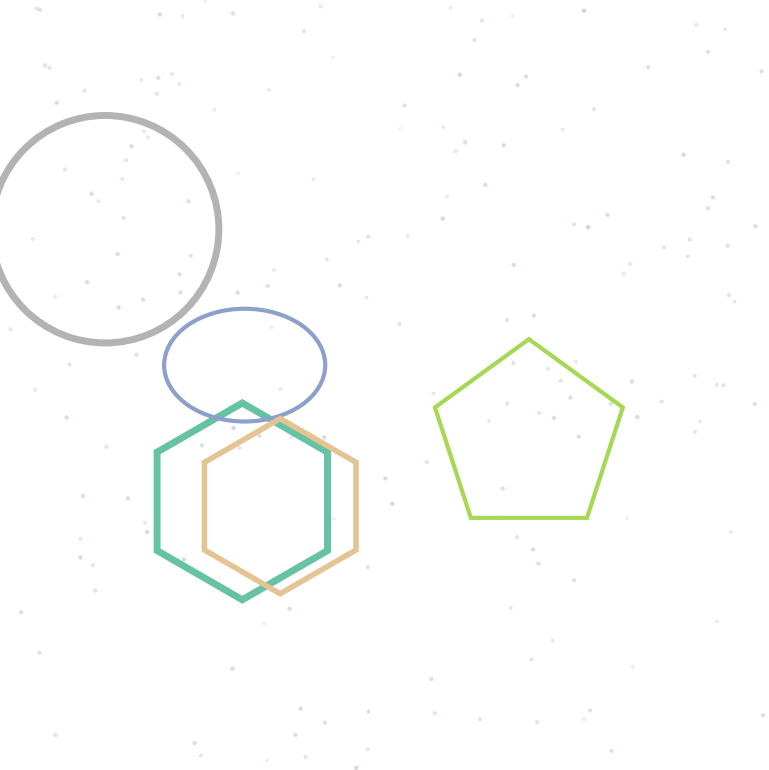[{"shape": "hexagon", "thickness": 2.5, "radius": 0.64, "center": [0.315, 0.349]}, {"shape": "oval", "thickness": 1.5, "radius": 0.52, "center": [0.318, 0.526]}, {"shape": "pentagon", "thickness": 1.5, "radius": 0.64, "center": [0.687, 0.431]}, {"shape": "hexagon", "thickness": 2, "radius": 0.57, "center": [0.364, 0.343]}, {"shape": "circle", "thickness": 2.5, "radius": 0.74, "center": [0.137, 0.702]}]